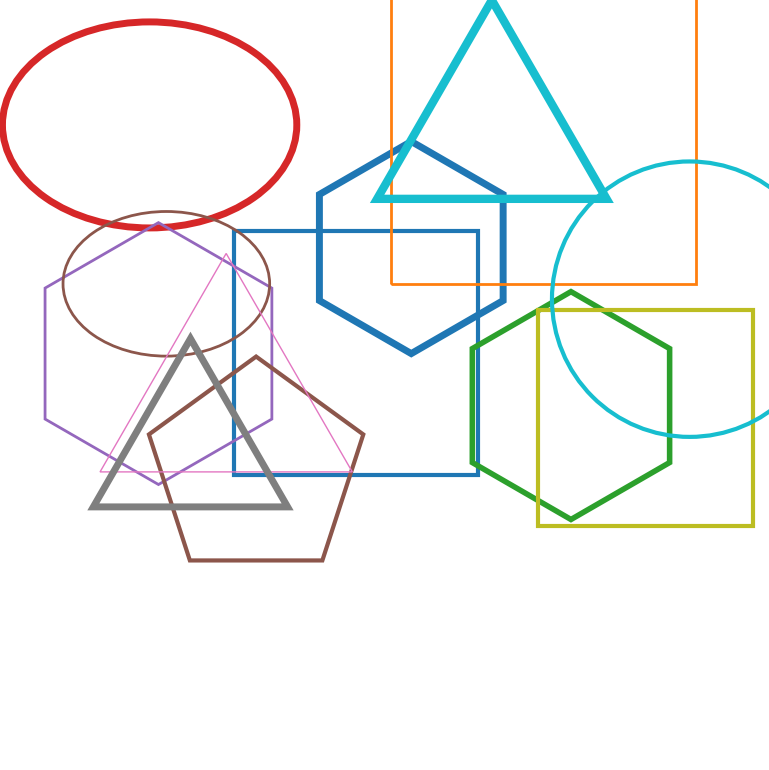[{"shape": "hexagon", "thickness": 2.5, "radius": 0.69, "center": [0.534, 0.679]}, {"shape": "square", "thickness": 1.5, "radius": 0.79, "center": [0.463, 0.541]}, {"shape": "square", "thickness": 1, "radius": 0.99, "center": [0.706, 0.829]}, {"shape": "hexagon", "thickness": 2, "radius": 0.74, "center": [0.742, 0.473]}, {"shape": "oval", "thickness": 2.5, "radius": 0.96, "center": [0.194, 0.838]}, {"shape": "hexagon", "thickness": 1, "radius": 0.85, "center": [0.206, 0.541]}, {"shape": "oval", "thickness": 1, "radius": 0.67, "center": [0.216, 0.631]}, {"shape": "pentagon", "thickness": 1.5, "radius": 0.73, "center": [0.333, 0.391]}, {"shape": "triangle", "thickness": 0.5, "radius": 0.95, "center": [0.294, 0.482]}, {"shape": "triangle", "thickness": 2.5, "radius": 0.73, "center": [0.247, 0.415]}, {"shape": "square", "thickness": 1.5, "radius": 0.7, "center": [0.838, 0.457]}, {"shape": "circle", "thickness": 1.5, "radius": 0.89, "center": [0.896, 0.611]}, {"shape": "triangle", "thickness": 3, "radius": 0.86, "center": [0.639, 0.828]}]